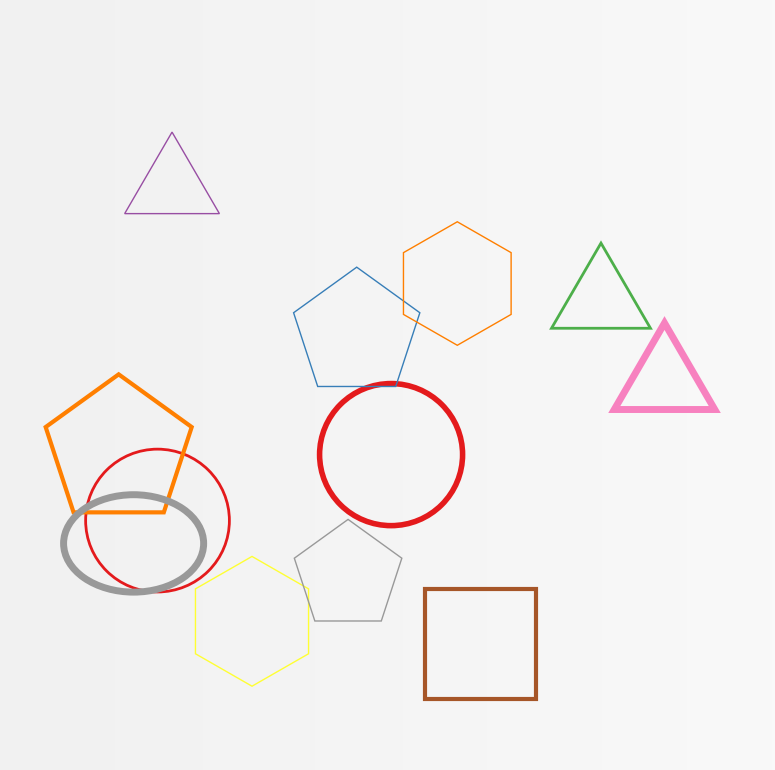[{"shape": "circle", "thickness": 1, "radius": 0.46, "center": [0.203, 0.324]}, {"shape": "circle", "thickness": 2, "radius": 0.46, "center": [0.505, 0.41]}, {"shape": "pentagon", "thickness": 0.5, "radius": 0.43, "center": [0.46, 0.567]}, {"shape": "triangle", "thickness": 1, "radius": 0.37, "center": [0.775, 0.611]}, {"shape": "triangle", "thickness": 0.5, "radius": 0.35, "center": [0.222, 0.758]}, {"shape": "pentagon", "thickness": 1.5, "radius": 0.5, "center": [0.153, 0.415]}, {"shape": "hexagon", "thickness": 0.5, "radius": 0.4, "center": [0.59, 0.632]}, {"shape": "hexagon", "thickness": 0.5, "radius": 0.42, "center": [0.325, 0.193]}, {"shape": "square", "thickness": 1.5, "radius": 0.36, "center": [0.62, 0.164]}, {"shape": "triangle", "thickness": 2.5, "radius": 0.37, "center": [0.857, 0.506]}, {"shape": "oval", "thickness": 2.5, "radius": 0.45, "center": [0.172, 0.294]}, {"shape": "pentagon", "thickness": 0.5, "radius": 0.36, "center": [0.449, 0.253]}]